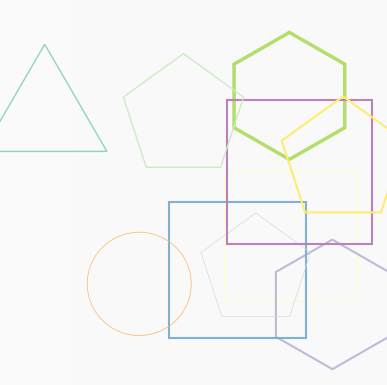[{"shape": "triangle", "thickness": 1, "radius": 0.93, "center": [0.115, 0.699]}, {"shape": "square", "thickness": 0.5, "radius": 0.85, "center": [0.749, 0.387]}, {"shape": "hexagon", "thickness": 1.5, "radius": 0.84, "center": [0.858, 0.209]}, {"shape": "square", "thickness": 1.5, "radius": 0.89, "center": [0.613, 0.299]}, {"shape": "circle", "thickness": 0.5, "radius": 0.67, "center": [0.359, 0.263]}, {"shape": "hexagon", "thickness": 2.5, "radius": 0.82, "center": [0.747, 0.751]}, {"shape": "pentagon", "thickness": 0.5, "radius": 0.74, "center": [0.66, 0.298]}, {"shape": "square", "thickness": 1.5, "radius": 0.93, "center": [0.772, 0.553]}, {"shape": "pentagon", "thickness": 1, "radius": 0.82, "center": [0.473, 0.697]}, {"shape": "pentagon", "thickness": 1.5, "radius": 0.83, "center": [0.885, 0.583]}]